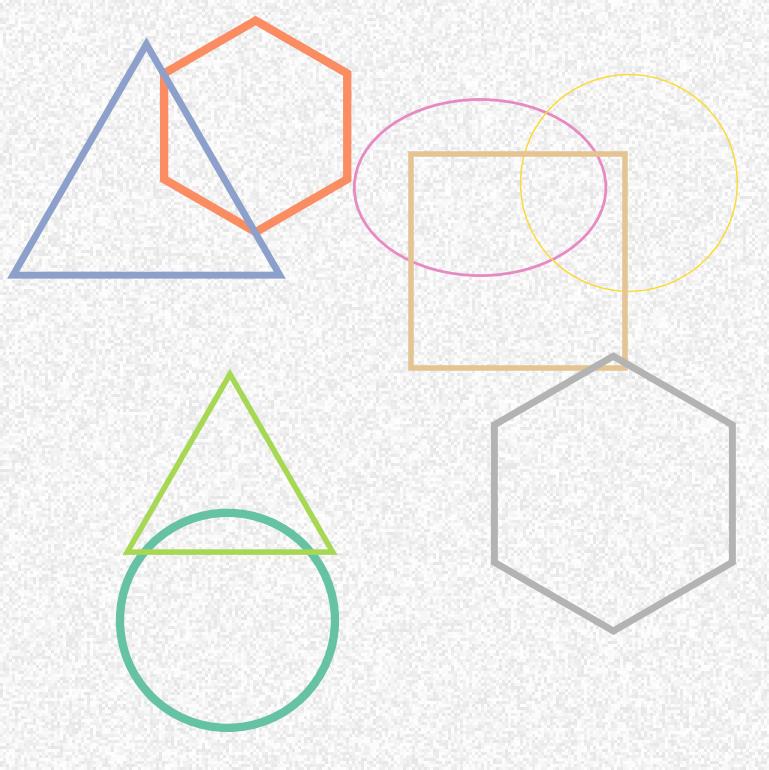[{"shape": "circle", "thickness": 3, "radius": 0.7, "center": [0.295, 0.194]}, {"shape": "hexagon", "thickness": 3, "radius": 0.69, "center": [0.332, 0.836]}, {"shape": "triangle", "thickness": 2.5, "radius": 1.0, "center": [0.19, 0.743]}, {"shape": "oval", "thickness": 1, "radius": 0.82, "center": [0.624, 0.756]}, {"shape": "triangle", "thickness": 2, "radius": 0.77, "center": [0.299, 0.36]}, {"shape": "circle", "thickness": 0.5, "radius": 0.7, "center": [0.817, 0.762]}, {"shape": "square", "thickness": 2, "radius": 0.69, "center": [0.673, 0.661]}, {"shape": "hexagon", "thickness": 2.5, "radius": 0.89, "center": [0.797, 0.359]}]